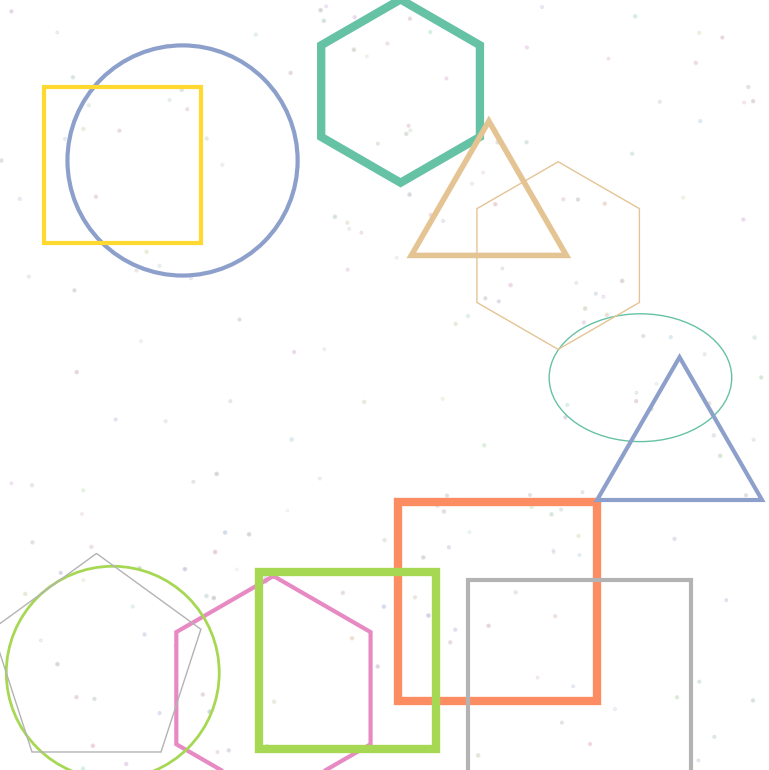[{"shape": "oval", "thickness": 0.5, "radius": 0.59, "center": [0.832, 0.509]}, {"shape": "hexagon", "thickness": 3, "radius": 0.6, "center": [0.52, 0.882]}, {"shape": "square", "thickness": 3, "radius": 0.65, "center": [0.646, 0.219]}, {"shape": "triangle", "thickness": 1.5, "radius": 0.62, "center": [0.883, 0.412]}, {"shape": "circle", "thickness": 1.5, "radius": 0.75, "center": [0.237, 0.792]}, {"shape": "hexagon", "thickness": 1.5, "radius": 0.73, "center": [0.355, 0.106]}, {"shape": "circle", "thickness": 1, "radius": 0.69, "center": [0.146, 0.126]}, {"shape": "square", "thickness": 3, "radius": 0.58, "center": [0.451, 0.143]}, {"shape": "square", "thickness": 1.5, "radius": 0.51, "center": [0.159, 0.786]}, {"shape": "hexagon", "thickness": 0.5, "radius": 0.61, "center": [0.725, 0.668]}, {"shape": "triangle", "thickness": 2, "radius": 0.58, "center": [0.635, 0.726]}, {"shape": "square", "thickness": 1.5, "radius": 0.73, "center": [0.753, 0.101]}, {"shape": "pentagon", "thickness": 0.5, "radius": 0.71, "center": [0.125, 0.139]}]